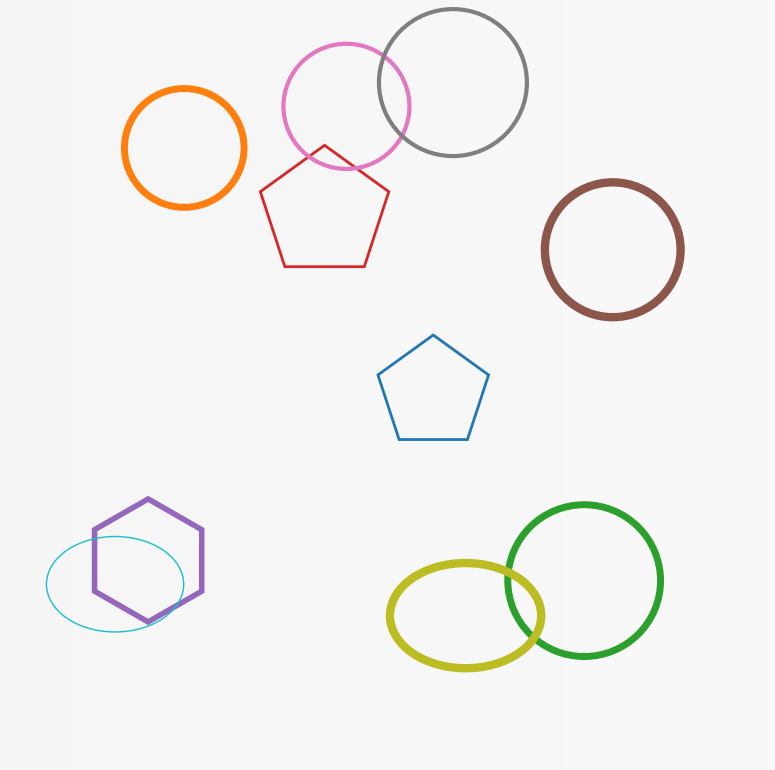[{"shape": "pentagon", "thickness": 1, "radius": 0.38, "center": [0.559, 0.49]}, {"shape": "circle", "thickness": 2.5, "radius": 0.39, "center": [0.238, 0.808]}, {"shape": "circle", "thickness": 2.5, "radius": 0.49, "center": [0.754, 0.246]}, {"shape": "pentagon", "thickness": 1, "radius": 0.44, "center": [0.419, 0.724]}, {"shape": "hexagon", "thickness": 2, "radius": 0.4, "center": [0.191, 0.272]}, {"shape": "circle", "thickness": 3, "radius": 0.44, "center": [0.791, 0.676]}, {"shape": "circle", "thickness": 1.5, "radius": 0.41, "center": [0.447, 0.862]}, {"shape": "circle", "thickness": 1.5, "radius": 0.48, "center": [0.584, 0.893]}, {"shape": "oval", "thickness": 3, "radius": 0.49, "center": [0.601, 0.2]}, {"shape": "oval", "thickness": 0.5, "radius": 0.44, "center": [0.148, 0.241]}]